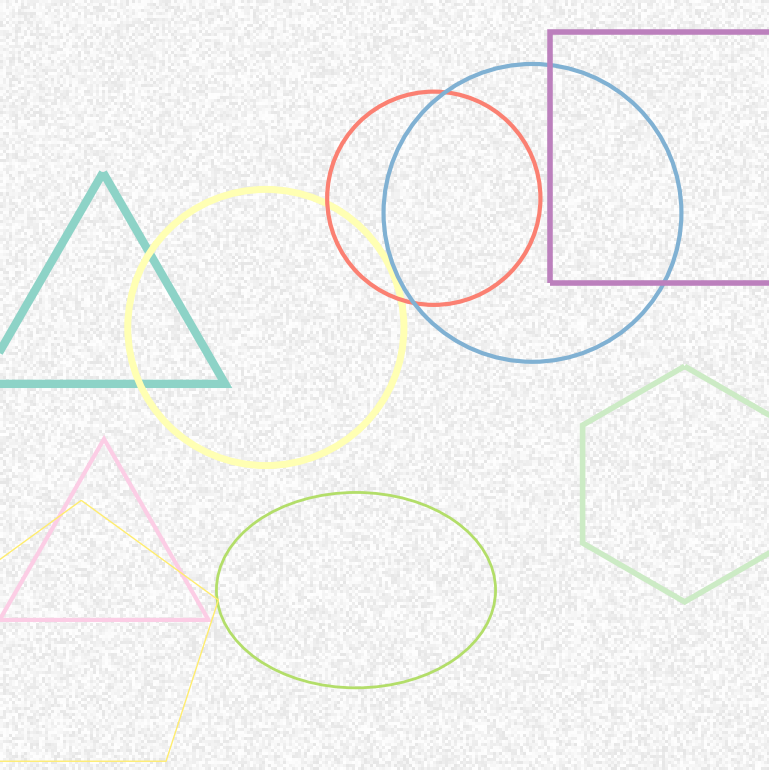[{"shape": "triangle", "thickness": 3, "radius": 0.92, "center": [0.134, 0.593]}, {"shape": "circle", "thickness": 2.5, "radius": 0.9, "center": [0.345, 0.575]}, {"shape": "circle", "thickness": 1.5, "radius": 0.69, "center": [0.563, 0.743]}, {"shape": "circle", "thickness": 1.5, "radius": 0.97, "center": [0.692, 0.724]}, {"shape": "oval", "thickness": 1, "radius": 0.91, "center": [0.462, 0.234]}, {"shape": "triangle", "thickness": 1.5, "radius": 0.78, "center": [0.135, 0.273]}, {"shape": "square", "thickness": 2, "radius": 0.82, "center": [0.878, 0.795]}, {"shape": "hexagon", "thickness": 2, "radius": 0.77, "center": [0.889, 0.371]}, {"shape": "pentagon", "thickness": 0.5, "radius": 0.94, "center": [0.106, 0.163]}]